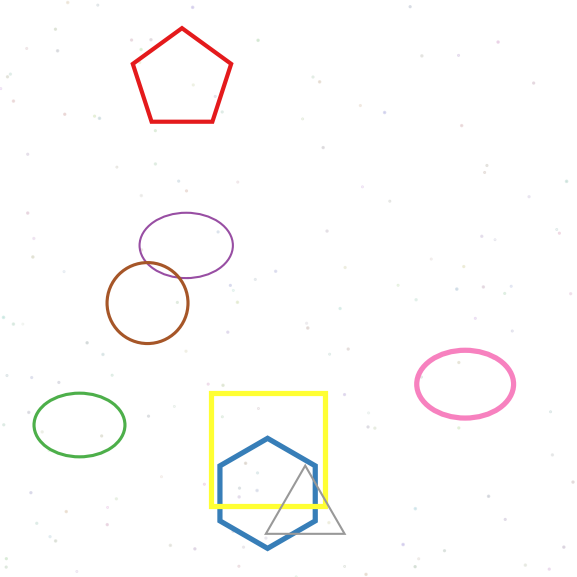[{"shape": "pentagon", "thickness": 2, "radius": 0.45, "center": [0.315, 0.861]}, {"shape": "hexagon", "thickness": 2.5, "radius": 0.48, "center": [0.463, 0.145]}, {"shape": "oval", "thickness": 1.5, "radius": 0.39, "center": [0.138, 0.263]}, {"shape": "oval", "thickness": 1, "radius": 0.4, "center": [0.322, 0.574]}, {"shape": "square", "thickness": 2.5, "radius": 0.49, "center": [0.464, 0.221]}, {"shape": "circle", "thickness": 1.5, "radius": 0.35, "center": [0.255, 0.474]}, {"shape": "oval", "thickness": 2.5, "radius": 0.42, "center": [0.805, 0.334]}, {"shape": "triangle", "thickness": 1, "radius": 0.39, "center": [0.529, 0.114]}]